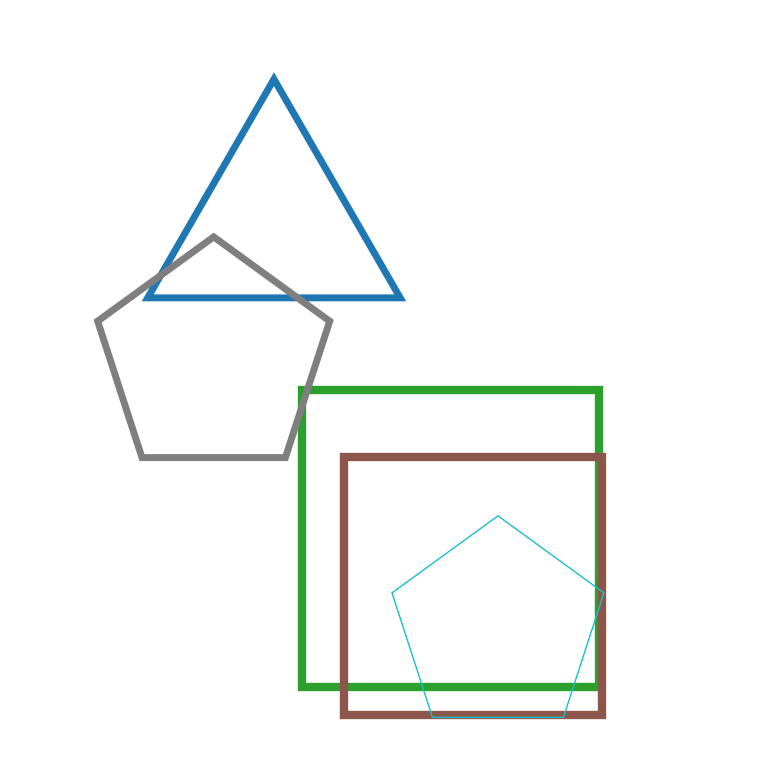[{"shape": "triangle", "thickness": 2.5, "radius": 0.95, "center": [0.356, 0.708]}, {"shape": "square", "thickness": 3, "radius": 0.96, "center": [0.585, 0.3]}, {"shape": "square", "thickness": 3, "radius": 0.84, "center": [0.614, 0.239]}, {"shape": "pentagon", "thickness": 2.5, "radius": 0.79, "center": [0.278, 0.534]}, {"shape": "pentagon", "thickness": 0.5, "radius": 0.72, "center": [0.647, 0.185]}]